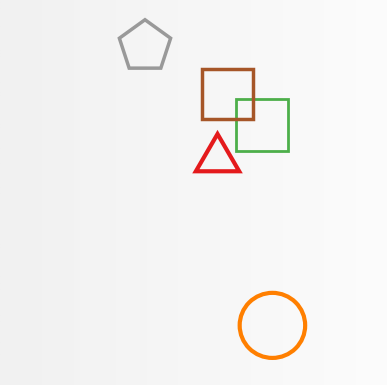[{"shape": "triangle", "thickness": 3, "radius": 0.32, "center": [0.561, 0.587]}, {"shape": "square", "thickness": 2, "radius": 0.34, "center": [0.676, 0.675]}, {"shape": "circle", "thickness": 3, "radius": 0.42, "center": [0.703, 0.155]}, {"shape": "square", "thickness": 2.5, "radius": 0.33, "center": [0.587, 0.757]}, {"shape": "pentagon", "thickness": 2.5, "radius": 0.35, "center": [0.374, 0.879]}]